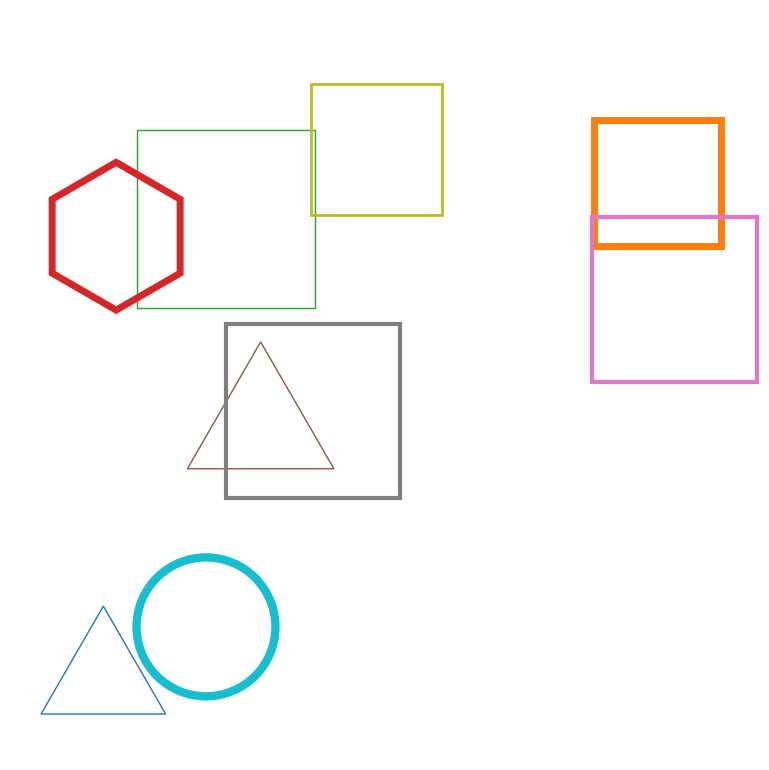[{"shape": "triangle", "thickness": 0.5, "radius": 0.47, "center": [0.134, 0.119]}, {"shape": "square", "thickness": 2.5, "radius": 0.41, "center": [0.854, 0.762]}, {"shape": "square", "thickness": 0.5, "radius": 0.58, "center": [0.294, 0.715]}, {"shape": "hexagon", "thickness": 2.5, "radius": 0.48, "center": [0.151, 0.693]}, {"shape": "triangle", "thickness": 0.5, "radius": 0.55, "center": [0.338, 0.446]}, {"shape": "square", "thickness": 1.5, "radius": 0.54, "center": [0.876, 0.611]}, {"shape": "square", "thickness": 1.5, "radius": 0.56, "center": [0.407, 0.466]}, {"shape": "square", "thickness": 1, "radius": 0.42, "center": [0.489, 0.805]}, {"shape": "circle", "thickness": 3, "radius": 0.45, "center": [0.268, 0.186]}]